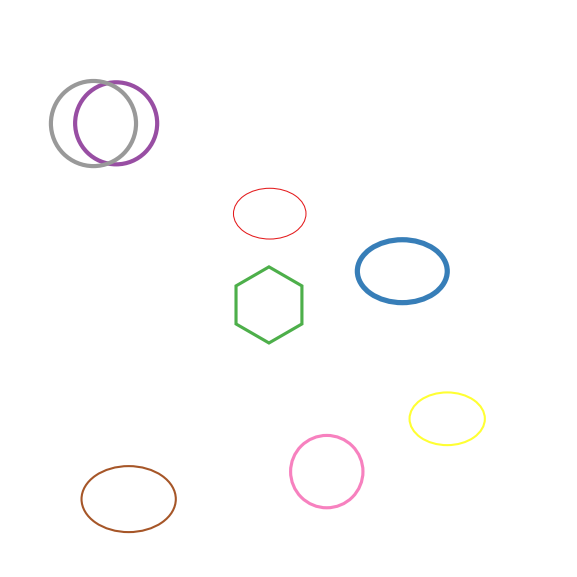[{"shape": "oval", "thickness": 0.5, "radius": 0.31, "center": [0.467, 0.629]}, {"shape": "oval", "thickness": 2.5, "radius": 0.39, "center": [0.697, 0.53]}, {"shape": "hexagon", "thickness": 1.5, "radius": 0.33, "center": [0.466, 0.471]}, {"shape": "circle", "thickness": 2, "radius": 0.36, "center": [0.201, 0.786]}, {"shape": "oval", "thickness": 1, "radius": 0.33, "center": [0.774, 0.274]}, {"shape": "oval", "thickness": 1, "radius": 0.41, "center": [0.223, 0.135]}, {"shape": "circle", "thickness": 1.5, "radius": 0.31, "center": [0.566, 0.183]}, {"shape": "circle", "thickness": 2, "radius": 0.37, "center": [0.162, 0.785]}]